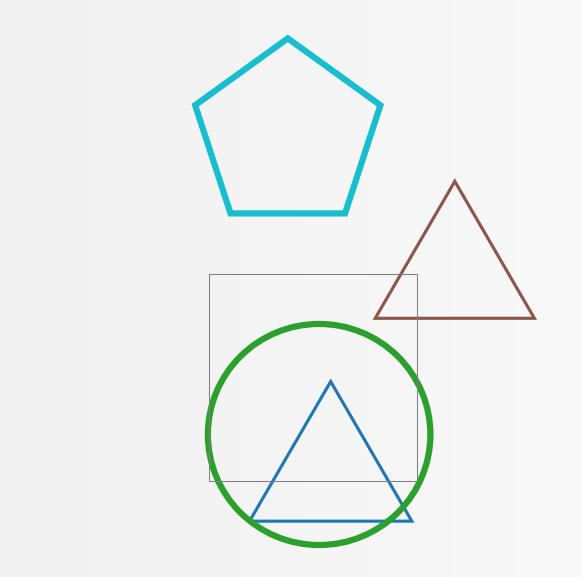[{"shape": "triangle", "thickness": 1.5, "radius": 0.81, "center": [0.569, 0.177]}, {"shape": "circle", "thickness": 3, "radius": 0.96, "center": [0.549, 0.247]}, {"shape": "triangle", "thickness": 1.5, "radius": 0.79, "center": [0.782, 0.527]}, {"shape": "square", "thickness": 0.5, "radius": 0.9, "center": [0.538, 0.346]}, {"shape": "pentagon", "thickness": 3, "radius": 0.84, "center": [0.495, 0.765]}]